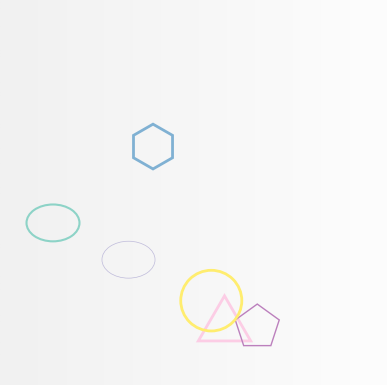[{"shape": "oval", "thickness": 1.5, "radius": 0.34, "center": [0.137, 0.421]}, {"shape": "oval", "thickness": 0.5, "radius": 0.34, "center": [0.332, 0.325]}, {"shape": "hexagon", "thickness": 2, "radius": 0.29, "center": [0.395, 0.619]}, {"shape": "triangle", "thickness": 2, "radius": 0.39, "center": [0.579, 0.153]}, {"shape": "pentagon", "thickness": 1, "radius": 0.3, "center": [0.664, 0.151]}, {"shape": "circle", "thickness": 2, "radius": 0.39, "center": [0.545, 0.219]}]